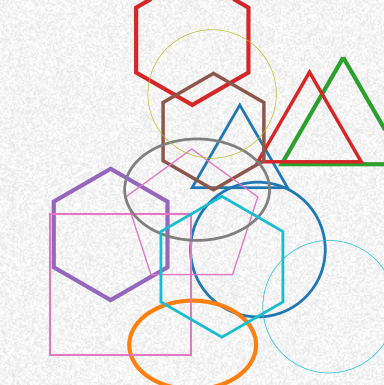[{"shape": "triangle", "thickness": 2, "radius": 0.72, "center": [0.623, 0.584]}, {"shape": "circle", "thickness": 2, "radius": 0.88, "center": [0.67, 0.352]}, {"shape": "oval", "thickness": 3, "radius": 0.82, "center": [0.5, 0.104]}, {"shape": "triangle", "thickness": 3, "radius": 0.92, "center": [0.892, 0.666]}, {"shape": "triangle", "thickness": 2.5, "radius": 0.78, "center": [0.804, 0.657]}, {"shape": "hexagon", "thickness": 3, "radius": 0.84, "center": [0.499, 0.896]}, {"shape": "hexagon", "thickness": 3, "radius": 0.85, "center": [0.287, 0.391]}, {"shape": "hexagon", "thickness": 2.5, "radius": 0.76, "center": [0.554, 0.658]}, {"shape": "square", "thickness": 1.5, "radius": 0.92, "center": [0.312, 0.262]}, {"shape": "pentagon", "thickness": 1, "radius": 0.9, "center": [0.498, 0.433]}, {"shape": "oval", "thickness": 2, "radius": 0.94, "center": [0.512, 0.507]}, {"shape": "circle", "thickness": 0.5, "radius": 0.83, "center": [0.551, 0.756]}, {"shape": "circle", "thickness": 0.5, "radius": 0.86, "center": [0.855, 0.203]}, {"shape": "hexagon", "thickness": 2, "radius": 0.91, "center": [0.576, 0.307]}]